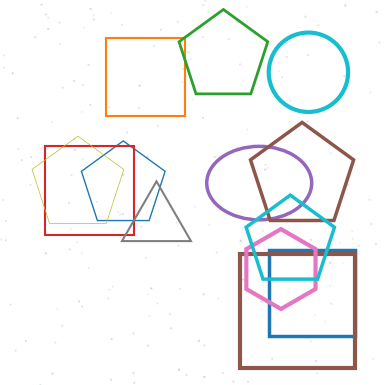[{"shape": "pentagon", "thickness": 1, "radius": 0.57, "center": [0.32, 0.52]}, {"shape": "square", "thickness": 2.5, "radius": 0.56, "center": [0.81, 0.238]}, {"shape": "square", "thickness": 1.5, "radius": 0.51, "center": [0.379, 0.8]}, {"shape": "pentagon", "thickness": 2, "radius": 0.61, "center": [0.58, 0.854]}, {"shape": "square", "thickness": 1.5, "radius": 0.58, "center": [0.233, 0.506]}, {"shape": "oval", "thickness": 2.5, "radius": 0.68, "center": [0.673, 0.524]}, {"shape": "square", "thickness": 3, "radius": 0.74, "center": [0.773, 0.192]}, {"shape": "pentagon", "thickness": 2.5, "radius": 0.7, "center": [0.785, 0.541]}, {"shape": "hexagon", "thickness": 3, "radius": 0.52, "center": [0.73, 0.301]}, {"shape": "triangle", "thickness": 1.5, "radius": 0.52, "center": [0.406, 0.425]}, {"shape": "pentagon", "thickness": 0.5, "radius": 0.63, "center": [0.202, 0.521]}, {"shape": "pentagon", "thickness": 2.5, "radius": 0.6, "center": [0.754, 0.373]}, {"shape": "circle", "thickness": 3, "radius": 0.52, "center": [0.801, 0.812]}]